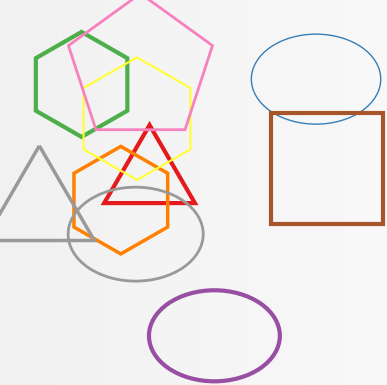[{"shape": "triangle", "thickness": 3, "radius": 0.68, "center": [0.386, 0.54]}, {"shape": "oval", "thickness": 1, "radius": 0.83, "center": [0.816, 0.794]}, {"shape": "hexagon", "thickness": 3, "radius": 0.68, "center": [0.211, 0.781]}, {"shape": "oval", "thickness": 3, "radius": 0.84, "center": [0.553, 0.128]}, {"shape": "hexagon", "thickness": 2.5, "radius": 0.7, "center": [0.312, 0.48]}, {"shape": "hexagon", "thickness": 1.5, "radius": 0.8, "center": [0.354, 0.692]}, {"shape": "square", "thickness": 3, "radius": 0.72, "center": [0.844, 0.563]}, {"shape": "pentagon", "thickness": 2, "radius": 0.98, "center": [0.363, 0.821]}, {"shape": "oval", "thickness": 2, "radius": 0.87, "center": [0.35, 0.392]}, {"shape": "triangle", "thickness": 2.5, "radius": 0.82, "center": [0.101, 0.457]}]